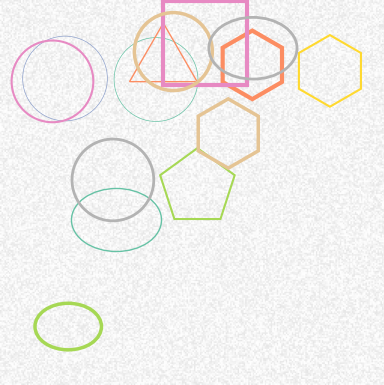[{"shape": "oval", "thickness": 1, "radius": 0.58, "center": [0.303, 0.429]}, {"shape": "circle", "thickness": 0.5, "radius": 0.54, "center": [0.405, 0.793]}, {"shape": "hexagon", "thickness": 3, "radius": 0.44, "center": [0.655, 0.832]}, {"shape": "triangle", "thickness": 1, "radius": 0.51, "center": [0.424, 0.839]}, {"shape": "circle", "thickness": 0.5, "radius": 0.55, "center": [0.169, 0.796]}, {"shape": "square", "thickness": 3, "radius": 0.55, "center": [0.533, 0.887]}, {"shape": "circle", "thickness": 1.5, "radius": 0.53, "center": [0.136, 0.789]}, {"shape": "pentagon", "thickness": 1.5, "radius": 0.51, "center": [0.513, 0.513]}, {"shape": "oval", "thickness": 2.5, "radius": 0.43, "center": [0.177, 0.152]}, {"shape": "hexagon", "thickness": 1.5, "radius": 0.47, "center": [0.857, 0.816]}, {"shape": "circle", "thickness": 2.5, "radius": 0.51, "center": [0.45, 0.866]}, {"shape": "hexagon", "thickness": 2.5, "radius": 0.45, "center": [0.593, 0.653]}, {"shape": "circle", "thickness": 2, "radius": 0.53, "center": [0.293, 0.533]}, {"shape": "oval", "thickness": 2, "radius": 0.57, "center": [0.657, 0.875]}]